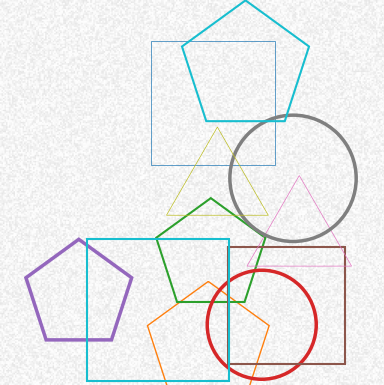[{"shape": "square", "thickness": 0.5, "radius": 0.81, "center": [0.552, 0.731]}, {"shape": "pentagon", "thickness": 1, "radius": 0.83, "center": [0.541, 0.103]}, {"shape": "pentagon", "thickness": 1.5, "radius": 0.75, "center": [0.548, 0.336]}, {"shape": "circle", "thickness": 2.5, "radius": 0.71, "center": [0.68, 0.157]}, {"shape": "pentagon", "thickness": 2.5, "radius": 0.72, "center": [0.205, 0.234]}, {"shape": "square", "thickness": 1.5, "radius": 0.76, "center": [0.745, 0.207]}, {"shape": "triangle", "thickness": 0.5, "radius": 0.78, "center": [0.777, 0.387]}, {"shape": "circle", "thickness": 2.5, "radius": 0.82, "center": [0.761, 0.537]}, {"shape": "triangle", "thickness": 0.5, "radius": 0.76, "center": [0.565, 0.517]}, {"shape": "pentagon", "thickness": 1.5, "radius": 0.87, "center": [0.638, 0.826]}, {"shape": "square", "thickness": 1.5, "radius": 0.92, "center": [0.41, 0.194]}]